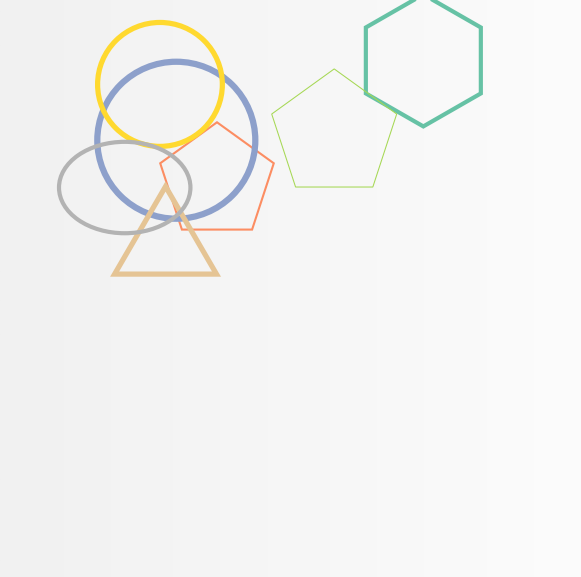[{"shape": "hexagon", "thickness": 2, "radius": 0.57, "center": [0.728, 0.894]}, {"shape": "pentagon", "thickness": 1, "radius": 0.51, "center": [0.373, 0.685]}, {"shape": "circle", "thickness": 3, "radius": 0.68, "center": [0.303, 0.756]}, {"shape": "pentagon", "thickness": 0.5, "radius": 0.57, "center": [0.575, 0.767]}, {"shape": "circle", "thickness": 2.5, "radius": 0.54, "center": [0.275, 0.853]}, {"shape": "triangle", "thickness": 2.5, "radius": 0.51, "center": [0.285, 0.575]}, {"shape": "oval", "thickness": 2, "radius": 0.57, "center": [0.215, 0.674]}]